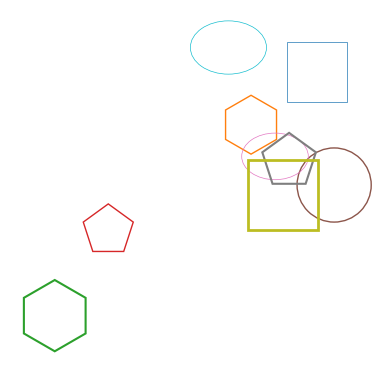[{"shape": "square", "thickness": 0.5, "radius": 0.39, "center": [0.823, 0.814]}, {"shape": "hexagon", "thickness": 1, "radius": 0.38, "center": [0.652, 0.676]}, {"shape": "hexagon", "thickness": 1.5, "radius": 0.46, "center": [0.142, 0.18]}, {"shape": "pentagon", "thickness": 1, "radius": 0.34, "center": [0.281, 0.402]}, {"shape": "circle", "thickness": 1, "radius": 0.48, "center": [0.868, 0.519]}, {"shape": "oval", "thickness": 0.5, "radius": 0.43, "center": [0.714, 0.594]}, {"shape": "pentagon", "thickness": 1.5, "radius": 0.37, "center": [0.751, 0.582]}, {"shape": "square", "thickness": 2, "radius": 0.45, "center": [0.736, 0.494]}, {"shape": "oval", "thickness": 0.5, "radius": 0.49, "center": [0.593, 0.877]}]